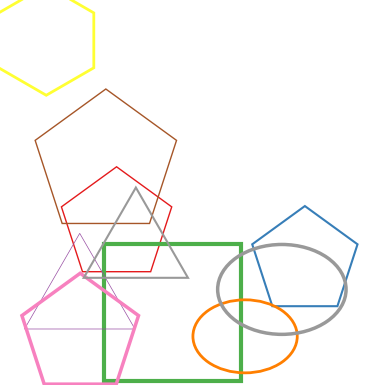[{"shape": "pentagon", "thickness": 1, "radius": 0.75, "center": [0.303, 0.416]}, {"shape": "pentagon", "thickness": 1.5, "radius": 0.72, "center": [0.792, 0.321]}, {"shape": "square", "thickness": 3, "radius": 0.89, "center": [0.448, 0.189]}, {"shape": "triangle", "thickness": 0.5, "radius": 0.83, "center": [0.207, 0.228]}, {"shape": "oval", "thickness": 2, "radius": 0.68, "center": [0.637, 0.126]}, {"shape": "hexagon", "thickness": 2, "radius": 0.71, "center": [0.12, 0.895]}, {"shape": "pentagon", "thickness": 1, "radius": 0.97, "center": [0.275, 0.576]}, {"shape": "pentagon", "thickness": 2.5, "radius": 0.8, "center": [0.208, 0.131]}, {"shape": "triangle", "thickness": 1.5, "radius": 0.78, "center": [0.353, 0.357]}, {"shape": "oval", "thickness": 2.5, "radius": 0.83, "center": [0.732, 0.248]}]